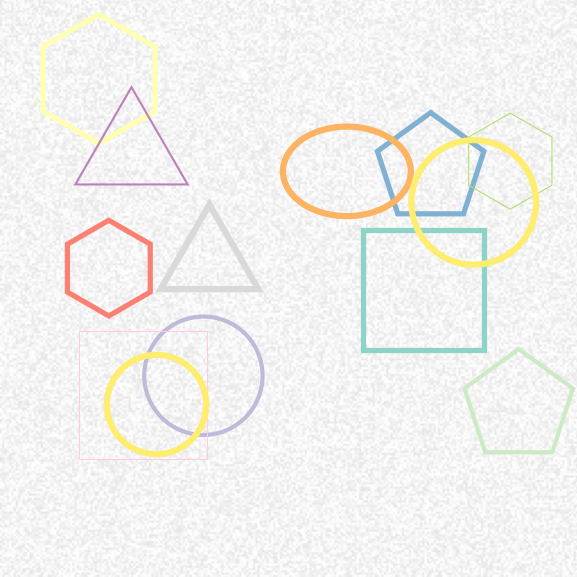[{"shape": "square", "thickness": 2.5, "radius": 0.52, "center": [0.733, 0.497]}, {"shape": "hexagon", "thickness": 2.5, "radius": 0.56, "center": [0.171, 0.862]}, {"shape": "circle", "thickness": 2, "radius": 0.51, "center": [0.352, 0.349]}, {"shape": "hexagon", "thickness": 2.5, "radius": 0.41, "center": [0.188, 0.535]}, {"shape": "pentagon", "thickness": 2.5, "radius": 0.48, "center": [0.746, 0.707]}, {"shape": "oval", "thickness": 3, "radius": 0.55, "center": [0.601, 0.702]}, {"shape": "hexagon", "thickness": 0.5, "radius": 0.42, "center": [0.884, 0.72]}, {"shape": "square", "thickness": 0.5, "radius": 0.55, "center": [0.248, 0.315]}, {"shape": "triangle", "thickness": 3, "radius": 0.49, "center": [0.363, 0.547]}, {"shape": "triangle", "thickness": 1, "radius": 0.56, "center": [0.228, 0.736]}, {"shape": "pentagon", "thickness": 2, "radius": 0.49, "center": [0.898, 0.296]}, {"shape": "circle", "thickness": 3, "radius": 0.54, "center": [0.82, 0.649]}, {"shape": "circle", "thickness": 3, "radius": 0.43, "center": [0.271, 0.299]}]